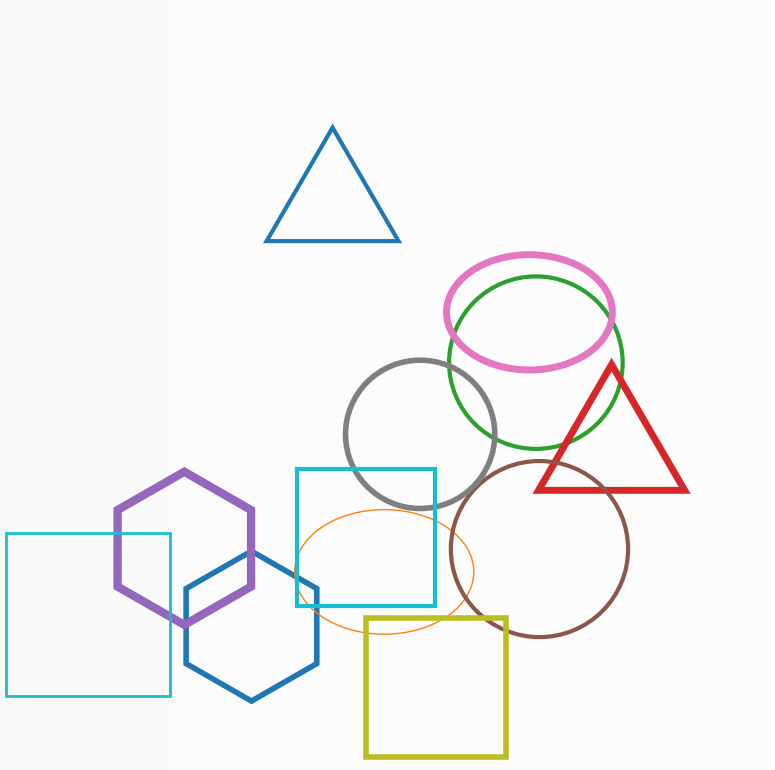[{"shape": "triangle", "thickness": 1.5, "radius": 0.49, "center": [0.429, 0.736]}, {"shape": "hexagon", "thickness": 2, "radius": 0.49, "center": [0.324, 0.187]}, {"shape": "oval", "thickness": 0.5, "radius": 0.58, "center": [0.496, 0.257]}, {"shape": "circle", "thickness": 1.5, "radius": 0.56, "center": [0.691, 0.529]}, {"shape": "triangle", "thickness": 2.5, "radius": 0.54, "center": [0.789, 0.418]}, {"shape": "hexagon", "thickness": 3, "radius": 0.5, "center": [0.238, 0.288]}, {"shape": "circle", "thickness": 1.5, "radius": 0.57, "center": [0.696, 0.287]}, {"shape": "oval", "thickness": 2.5, "radius": 0.53, "center": [0.683, 0.594]}, {"shape": "circle", "thickness": 2, "radius": 0.48, "center": [0.542, 0.436]}, {"shape": "square", "thickness": 2, "radius": 0.45, "center": [0.563, 0.107]}, {"shape": "square", "thickness": 1, "radius": 0.53, "center": [0.114, 0.202]}, {"shape": "square", "thickness": 1.5, "radius": 0.44, "center": [0.472, 0.302]}]